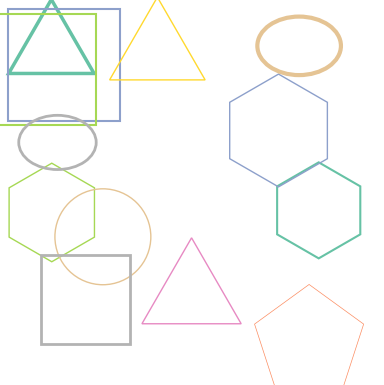[{"shape": "triangle", "thickness": 2.5, "radius": 0.64, "center": [0.133, 0.873]}, {"shape": "hexagon", "thickness": 1.5, "radius": 0.62, "center": [0.828, 0.454]}, {"shape": "pentagon", "thickness": 0.5, "radius": 0.74, "center": [0.803, 0.112]}, {"shape": "hexagon", "thickness": 1, "radius": 0.73, "center": [0.723, 0.661]}, {"shape": "square", "thickness": 1.5, "radius": 0.73, "center": [0.167, 0.83]}, {"shape": "triangle", "thickness": 1, "radius": 0.74, "center": [0.498, 0.233]}, {"shape": "hexagon", "thickness": 1, "radius": 0.64, "center": [0.134, 0.448]}, {"shape": "square", "thickness": 1.5, "radius": 0.73, "center": [0.103, 0.82]}, {"shape": "triangle", "thickness": 1, "radius": 0.72, "center": [0.409, 0.864]}, {"shape": "oval", "thickness": 3, "radius": 0.54, "center": [0.777, 0.881]}, {"shape": "circle", "thickness": 1, "radius": 0.62, "center": [0.267, 0.385]}, {"shape": "oval", "thickness": 2, "radius": 0.5, "center": [0.149, 0.63]}, {"shape": "square", "thickness": 2, "radius": 0.58, "center": [0.223, 0.223]}]